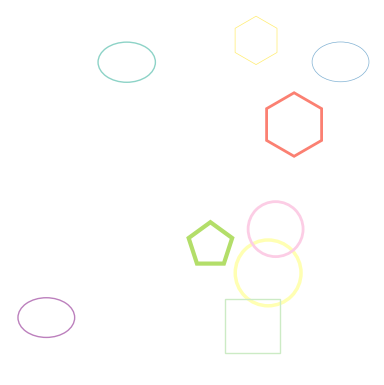[{"shape": "oval", "thickness": 1, "radius": 0.37, "center": [0.329, 0.838]}, {"shape": "circle", "thickness": 2.5, "radius": 0.43, "center": [0.696, 0.291]}, {"shape": "hexagon", "thickness": 2, "radius": 0.41, "center": [0.764, 0.677]}, {"shape": "oval", "thickness": 0.5, "radius": 0.37, "center": [0.884, 0.839]}, {"shape": "pentagon", "thickness": 3, "radius": 0.3, "center": [0.547, 0.363]}, {"shape": "circle", "thickness": 2, "radius": 0.36, "center": [0.716, 0.405]}, {"shape": "oval", "thickness": 1, "radius": 0.37, "center": [0.12, 0.175]}, {"shape": "square", "thickness": 1, "radius": 0.35, "center": [0.656, 0.153]}, {"shape": "hexagon", "thickness": 0.5, "radius": 0.31, "center": [0.665, 0.895]}]